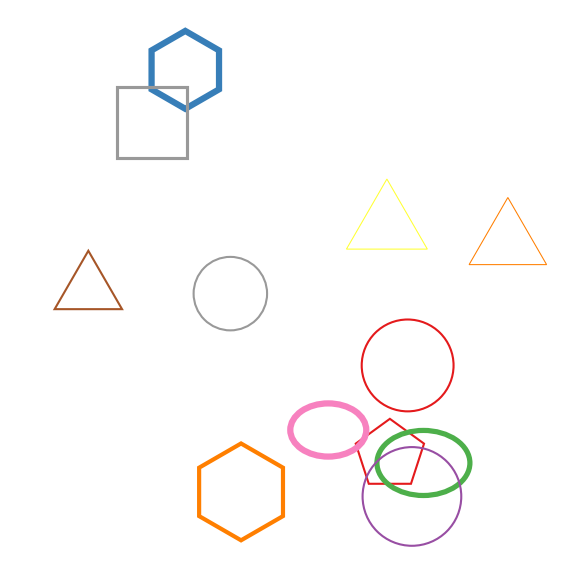[{"shape": "pentagon", "thickness": 1, "radius": 0.31, "center": [0.675, 0.212]}, {"shape": "circle", "thickness": 1, "radius": 0.4, "center": [0.706, 0.366]}, {"shape": "hexagon", "thickness": 3, "radius": 0.34, "center": [0.321, 0.878]}, {"shape": "oval", "thickness": 2.5, "radius": 0.4, "center": [0.733, 0.197]}, {"shape": "circle", "thickness": 1, "radius": 0.43, "center": [0.713, 0.14]}, {"shape": "triangle", "thickness": 0.5, "radius": 0.39, "center": [0.879, 0.58]}, {"shape": "hexagon", "thickness": 2, "radius": 0.42, "center": [0.417, 0.147]}, {"shape": "triangle", "thickness": 0.5, "radius": 0.4, "center": [0.67, 0.608]}, {"shape": "triangle", "thickness": 1, "radius": 0.34, "center": [0.153, 0.497]}, {"shape": "oval", "thickness": 3, "radius": 0.33, "center": [0.568, 0.255]}, {"shape": "circle", "thickness": 1, "radius": 0.32, "center": [0.399, 0.491]}, {"shape": "square", "thickness": 1.5, "radius": 0.3, "center": [0.263, 0.787]}]